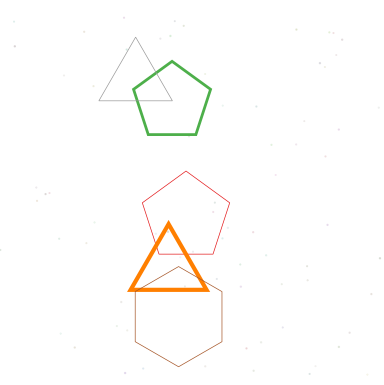[{"shape": "pentagon", "thickness": 0.5, "radius": 0.6, "center": [0.483, 0.436]}, {"shape": "pentagon", "thickness": 2, "radius": 0.53, "center": [0.447, 0.735]}, {"shape": "triangle", "thickness": 3, "radius": 0.57, "center": [0.438, 0.304]}, {"shape": "hexagon", "thickness": 0.5, "radius": 0.65, "center": [0.464, 0.178]}, {"shape": "triangle", "thickness": 0.5, "radius": 0.55, "center": [0.352, 0.793]}]